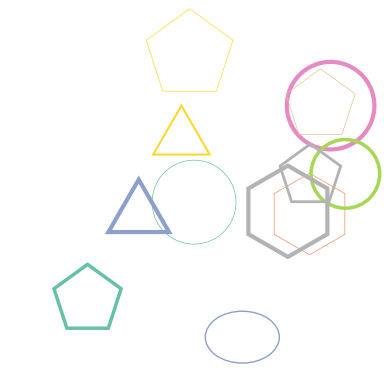[{"shape": "circle", "thickness": 0.5, "radius": 0.54, "center": [0.504, 0.475]}, {"shape": "pentagon", "thickness": 2.5, "radius": 0.46, "center": [0.227, 0.222]}, {"shape": "hexagon", "thickness": 0.5, "radius": 0.53, "center": [0.804, 0.444]}, {"shape": "oval", "thickness": 1, "radius": 0.48, "center": [0.629, 0.124]}, {"shape": "triangle", "thickness": 3, "radius": 0.45, "center": [0.36, 0.443]}, {"shape": "circle", "thickness": 3, "radius": 0.57, "center": [0.859, 0.726]}, {"shape": "circle", "thickness": 2.5, "radius": 0.45, "center": [0.897, 0.548]}, {"shape": "triangle", "thickness": 1.5, "radius": 0.42, "center": [0.471, 0.641]}, {"shape": "pentagon", "thickness": 0.5, "radius": 0.59, "center": [0.493, 0.859]}, {"shape": "pentagon", "thickness": 0.5, "radius": 0.47, "center": [0.832, 0.727]}, {"shape": "pentagon", "thickness": 2, "radius": 0.41, "center": [0.806, 0.543]}, {"shape": "hexagon", "thickness": 3, "radius": 0.59, "center": [0.748, 0.451]}]